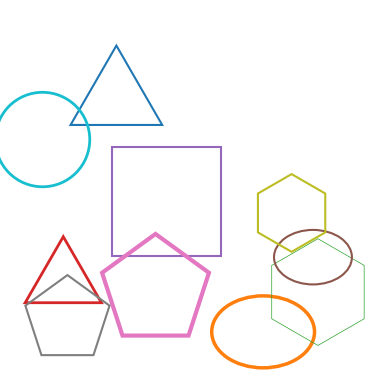[{"shape": "triangle", "thickness": 1.5, "radius": 0.69, "center": [0.302, 0.744]}, {"shape": "oval", "thickness": 2.5, "radius": 0.67, "center": [0.683, 0.138]}, {"shape": "hexagon", "thickness": 0.5, "radius": 0.69, "center": [0.826, 0.241]}, {"shape": "triangle", "thickness": 2, "radius": 0.57, "center": [0.164, 0.271]}, {"shape": "square", "thickness": 1.5, "radius": 0.71, "center": [0.431, 0.478]}, {"shape": "oval", "thickness": 1.5, "radius": 0.51, "center": [0.813, 0.332]}, {"shape": "pentagon", "thickness": 3, "radius": 0.73, "center": [0.404, 0.246]}, {"shape": "pentagon", "thickness": 1.5, "radius": 0.57, "center": [0.175, 0.171]}, {"shape": "hexagon", "thickness": 1.5, "radius": 0.5, "center": [0.757, 0.447]}, {"shape": "circle", "thickness": 2, "radius": 0.61, "center": [0.11, 0.638]}]